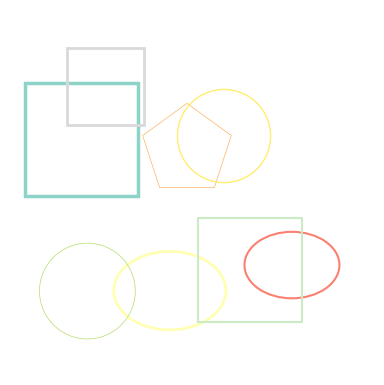[{"shape": "square", "thickness": 2.5, "radius": 0.74, "center": [0.212, 0.638]}, {"shape": "oval", "thickness": 2, "radius": 0.73, "center": [0.441, 0.245]}, {"shape": "oval", "thickness": 1.5, "radius": 0.62, "center": [0.758, 0.312]}, {"shape": "pentagon", "thickness": 0.5, "radius": 0.6, "center": [0.486, 0.611]}, {"shape": "circle", "thickness": 0.5, "radius": 0.62, "center": [0.227, 0.244]}, {"shape": "square", "thickness": 2, "radius": 0.5, "center": [0.274, 0.775]}, {"shape": "square", "thickness": 1.5, "radius": 0.68, "center": [0.649, 0.299]}, {"shape": "circle", "thickness": 1, "radius": 0.61, "center": [0.582, 0.647]}]